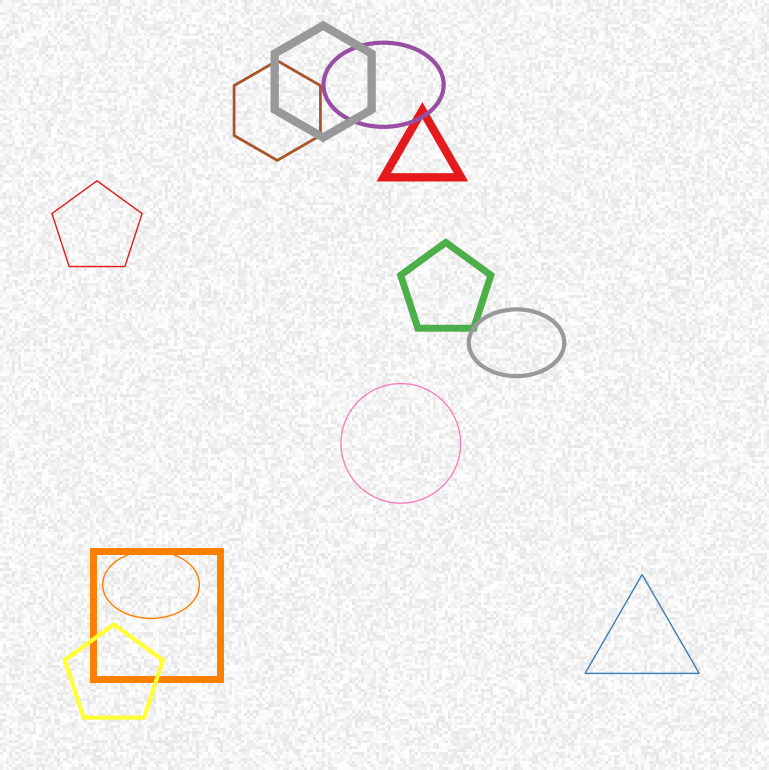[{"shape": "triangle", "thickness": 3, "radius": 0.29, "center": [0.549, 0.799]}, {"shape": "pentagon", "thickness": 0.5, "radius": 0.31, "center": [0.126, 0.704]}, {"shape": "triangle", "thickness": 0.5, "radius": 0.43, "center": [0.834, 0.168]}, {"shape": "pentagon", "thickness": 2.5, "radius": 0.31, "center": [0.579, 0.624]}, {"shape": "oval", "thickness": 1.5, "radius": 0.39, "center": [0.498, 0.89]}, {"shape": "square", "thickness": 2.5, "radius": 0.41, "center": [0.203, 0.202]}, {"shape": "oval", "thickness": 0.5, "radius": 0.31, "center": [0.196, 0.241]}, {"shape": "pentagon", "thickness": 1.5, "radius": 0.33, "center": [0.148, 0.122]}, {"shape": "hexagon", "thickness": 1, "radius": 0.32, "center": [0.36, 0.856]}, {"shape": "circle", "thickness": 0.5, "radius": 0.39, "center": [0.52, 0.424]}, {"shape": "hexagon", "thickness": 3, "radius": 0.36, "center": [0.42, 0.894]}, {"shape": "oval", "thickness": 1.5, "radius": 0.31, "center": [0.671, 0.555]}]